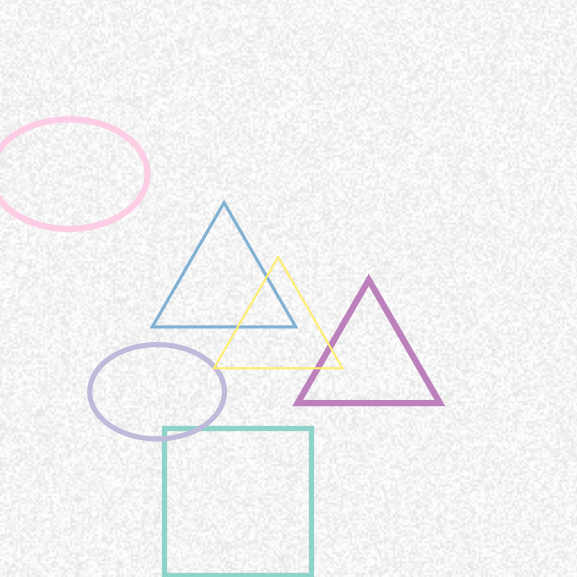[{"shape": "square", "thickness": 2.5, "radius": 0.64, "center": [0.412, 0.13]}, {"shape": "oval", "thickness": 2.5, "radius": 0.58, "center": [0.272, 0.321]}, {"shape": "triangle", "thickness": 1.5, "radius": 0.72, "center": [0.388, 0.505]}, {"shape": "oval", "thickness": 3, "radius": 0.68, "center": [0.12, 0.698]}, {"shape": "triangle", "thickness": 3, "radius": 0.71, "center": [0.639, 0.372]}, {"shape": "triangle", "thickness": 1, "radius": 0.64, "center": [0.482, 0.426]}]